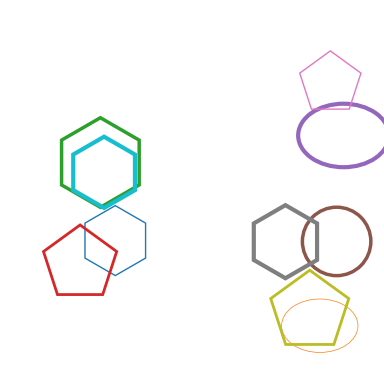[{"shape": "hexagon", "thickness": 1, "radius": 0.45, "center": [0.299, 0.375]}, {"shape": "oval", "thickness": 0.5, "radius": 0.5, "center": [0.831, 0.154]}, {"shape": "hexagon", "thickness": 2.5, "radius": 0.58, "center": [0.261, 0.578]}, {"shape": "pentagon", "thickness": 2, "radius": 0.5, "center": [0.208, 0.316]}, {"shape": "oval", "thickness": 3, "radius": 0.59, "center": [0.892, 0.648]}, {"shape": "circle", "thickness": 2.5, "radius": 0.44, "center": [0.874, 0.373]}, {"shape": "pentagon", "thickness": 1, "radius": 0.42, "center": [0.858, 0.784]}, {"shape": "hexagon", "thickness": 3, "radius": 0.47, "center": [0.741, 0.372]}, {"shape": "pentagon", "thickness": 2, "radius": 0.53, "center": [0.805, 0.192]}, {"shape": "hexagon", "thickness": 3, "radius": 0.46, "center": [0.27, 0.552]}]